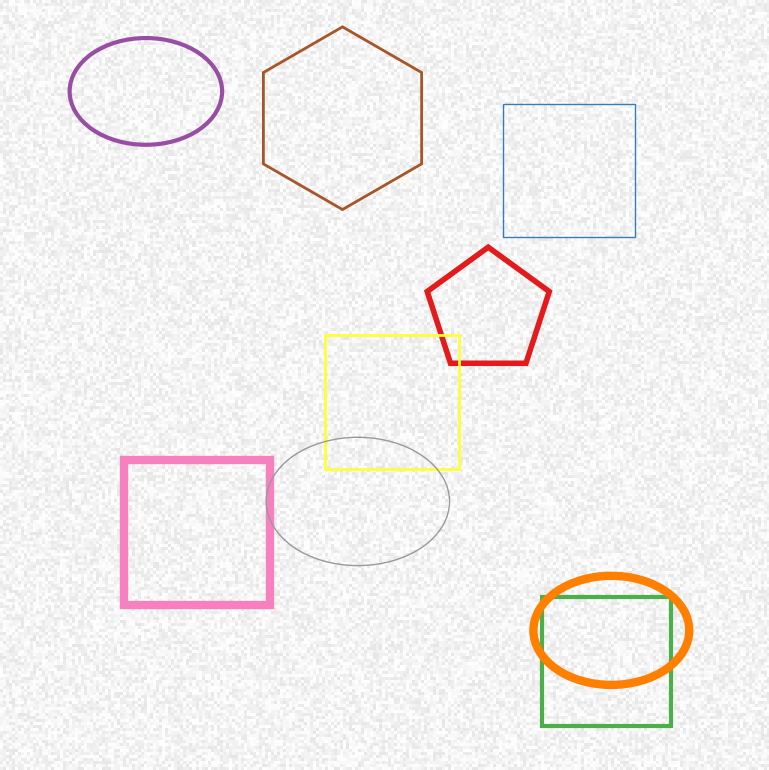[{"shape": "pentagon", "thickness": 2, "radius": 0.42, "center": [0.634, 0.596]}, {"shape": "square", "thickness": 0.5, "radius": 0.43, "center": [0.739, 0.779]}, {"shape": "square", "thickness": 1.5, "radius": 0.42, "center": [0.788, 0.141]}, {"shape": "oval", "thickness": 1.5, "radius": 0.5, "center": [0.189, 0.881]}, {"shape": "oval", "thickness": 3, "radius": 0.51, "center": [0.794, 0.181]}, {"shape": "square", "thickness": 1, "radius": 0.43, "center": [0.509, 0.478]}, {"shape": "hexagon", "thickness": 1, "radius": 0.59, "center": [0.445, 0.846]}, {"shape": "square", "thickness": 3, "radius": 0.47, "center": [0.256, 0.308]}, {"shape": "oval", "thickness": 0.5, "radius": 0.6, "center": [0.465, 0.349]}]